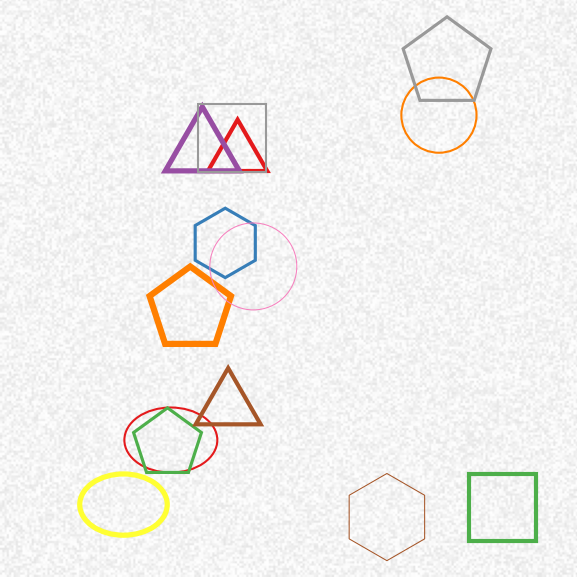[{"shape": "oval", "thickness": 1, "radius": 0.4, "center": [0.296, 0.237]}, {"shape": "triangle", "thickness": 2, "radius": 0.3, "center": [0.411, 0.733]}, {"shape": "hexagon", "thickness": 1.5, "radius": 0.3, "center": [0.39, 0.578]}, {"shape": "square", "thickness": 2, "radius": 0.29, "center": [0.87, 0.12]}, {"shape": "pentagon", "thickness": 1.5, "radius": 0.31, "center": [0.29, 0.231]}, {"shape": "triangle", "thickness": 2.5, "radius": 0.37, "center": [0.35, 0.74]}, {"shape": "circle", "thickness": 1, "radius": 0.33, "center": [0.76, 0.8]}, {"shape": "pentagon", "thickness": 3, "radius": 0.37, "center": [0.329, 0.464]}, {"shape": "oval", "thickness": 2.5, "radius": 0.38, "center": [0.214, 0.125]}, {"shape": "hexagon", "thickness": 0.5, "radius": 0.38, "center": [0.67, 0.104]}, {"shape": "triangle", "thickness": 2, "radius": 0.32, "center": [0.395, 0.297]}, {"shape": "circle", "thickness": 0.5, "radius": 0.38, "center": [0.439, 0.538]}, {"shape": "square", "thickness": 1, "radius": 0.29, "center": [0.402, 0.76]}, {"shape": "pentagon", "thickness": 1.5, "radius": 0.4, "center": [0.774, 0.89]}]